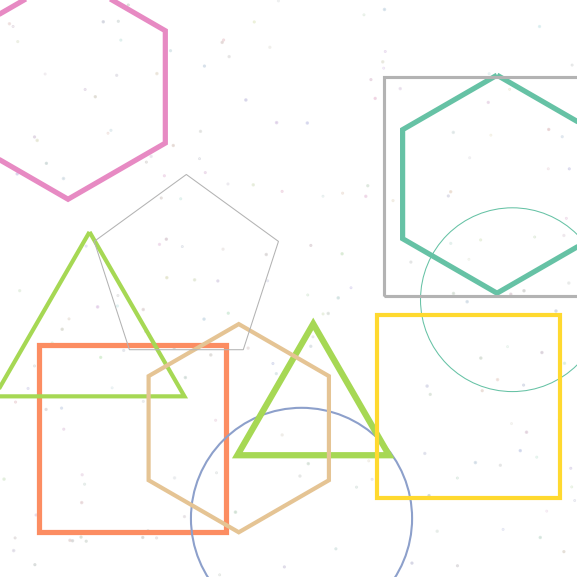[{"shape": "hexagon", "thickness": 2.5, "radius": 0.94, "center": [0.861, 0.68]}, {"shape": "circle", "thickness": 0.5, "radius": 0.8, "center": [0.887, 0.48]}, {"shape": "square", "thickness": 2.5, "radius": 0.81, "center": [0.23, 0.24]}, {"shape": "circle", "thickness": 1, "radius": 0.96, "center": [0.522, 0.101]}, {"shape": "hexagon", "thickness": 2.5, "radius": 0.97, "center": [0.118, 0.849]}, {"shape": "triangle", "thickness": 3, "radius": 0.76, "center": [0.542, 0.287]}, {"shape": "triangle", "thickness": 2, "radius": 0.95, "center": [0.155, 0.408]}, {"shape": "square", "thickness": 2, "radius": 0.79, "center": [0.811, 0.295]}, {"shape": "hexagon", "thickness": 2, "radius": 0.9, "center": [0.413, 0.258]}, {"shape": "pentagon", "thickness": 0.5, "radius": 0.84, "center": [0.323, 0.529]}, {"shape": "square", "thickness": 1.5, "radius": 0.95, "center": [0.855, 0.676]}]